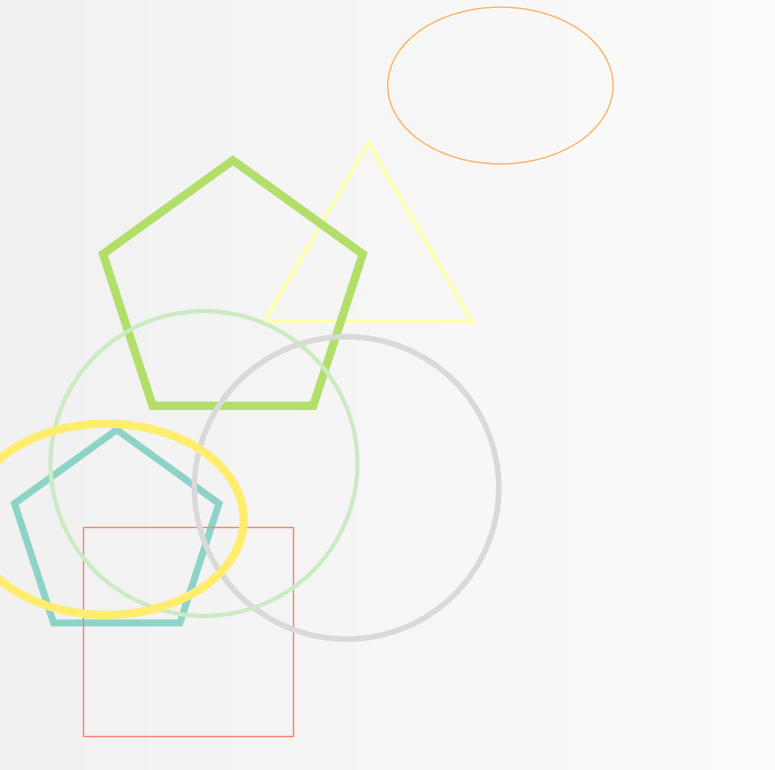[{"shape": "pentagon", "thickness": 2.5, "radius": 0.69, "center": [0.151, 0.303]}, {"shape": "triangle", "thickness": 1.5, "radius": 0.77, "center": [0.475, 0.66]}, {"shape": "square", "thickness": 0.5, "radius": 0.68, "center": [0.243, 0.18]}, {"shape": "oval", "thickness": 0.5, "radius": 0.73, "center": [0.646, 0.889]}, {"shape": "pentagon", "thickness": 3, "radius": 0.88, "center": [0.301, 0.616]}, {"shape": "circle", "thickness": 2, "radius": 0.98, "center": [0.447, 0.366]}, {"shape": "circle", "thickness": 1.5, "radius": 0.99, "center": [0.263, 0.398]}, {"shape": "oval", "thickness": 3, "radius": 0.89, "center": [0.137, 0.326]}]